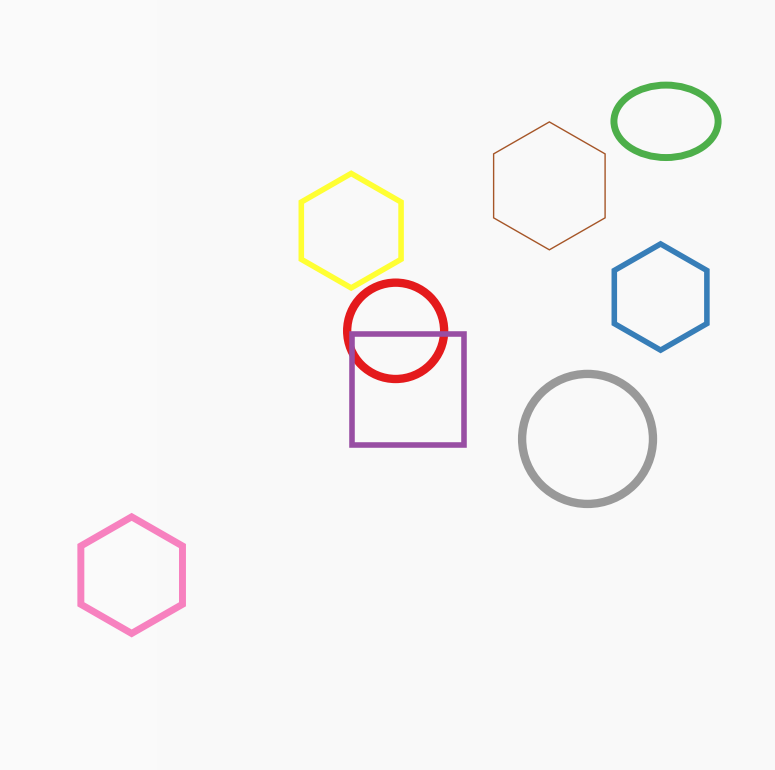[{"shape": "circle", "thickness": 3, "radius": 0.31, "center": [0.511, 0.57]}, {"shape": "hexagon", "thickness": 2, "radius": 0.34, "center": [0.852, 0.614]}, {"shape": "oval", "thickness": 2.5, "radius": 0.34, "center": [0.859, 0.842]}, {"shape": "square", "thickness": 2, "radius": 0.36, "center": [0.527, 0.495]}, {"shape": "hexagon", "thickness": 2, "radius": 0.37, "center": [0.453, 0.7]}, {"shape": "hexagon", "thickness": 0.5, "radius": 0.42, "center": [0.709, 0.759]}, {"shape": "hexagon", "thickness": 2.5, "radius": 0.38, "center": [0.17, 0.253]}, {"shape": "circle", "thickness": 3, "radius": 0.42, "center": [0.758, 0.43]}]